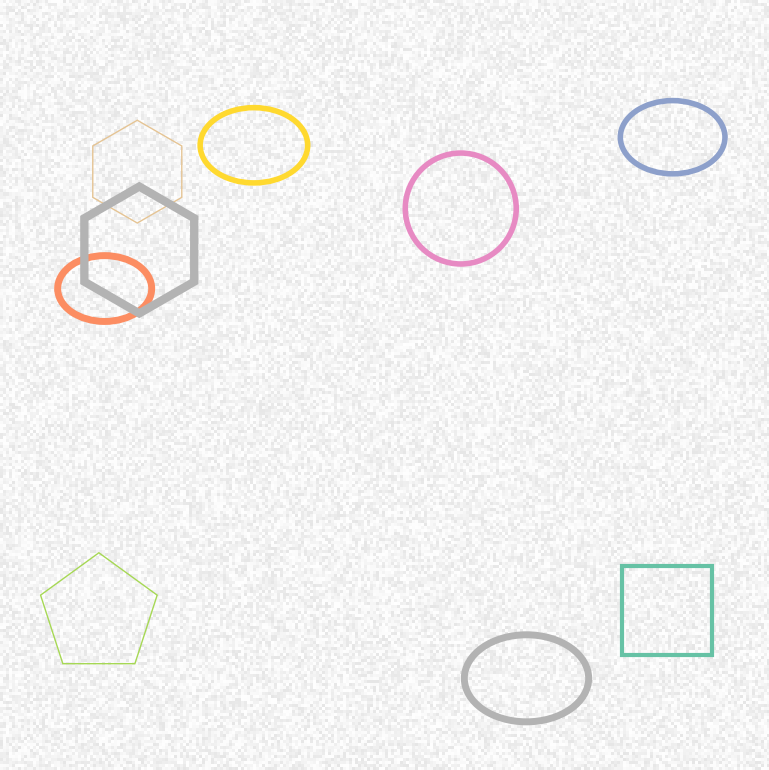[{"shape": "square", "thickness": 1.5, "radius": 0.29, "center": [0.866, 0.207]}, {"shape": "oval", "thickness": 2.5, "radius": 0.31, "center": [0.136, 0.625]}, {"shape": "oval", "thickness": 2, "radius": 0.34, "center": [0.874, 0.822]}, {"shape": "circle", "thickness": 2, "radius": 0.36, "center": [0.598, 0.729]}, {"shape": "pentagon", "thickness": 0.5, "radius": 0.4, "center": [0.128, 0.202]}, {"shape": "oval", "thickness": 2, "radius": 0.35, "center": [0.33, 0.811]}, {"shape": "hexagon", "thickness": 0.5, "radius": 0.33, "center": [0.178, 0.777]}, {"shape": "oval", "thickness": 2.5, "radius": 0.4, "center": [0.684, 0.119]}, {"shape": "hexagon", "thickness": 3, "radius": 0.41, "center": [0.181, 0.675]}]